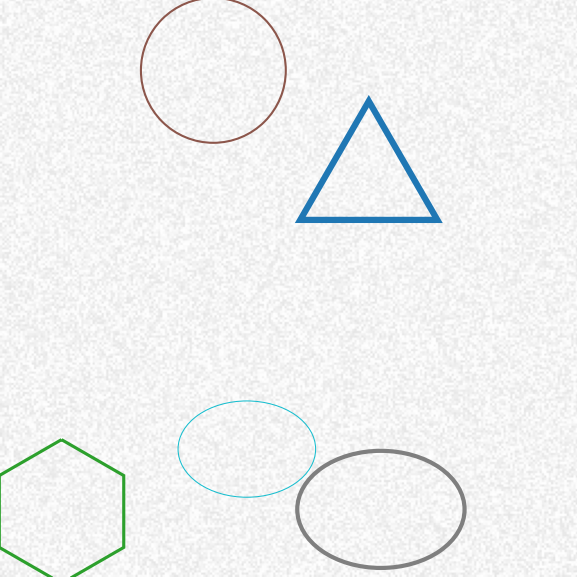[{"shape": "triangle", "thickness": 3, "radius": 0.69, "center": [0.639, 0.687]}, {"shape": "hexagon", "thickness": 1.5, "radius": 0.62, "center": [0.107, 0.113]}, {"shape": "circle", "thickness": 1, "radius": 0.63, "center": [0.369, 0.877]}, {"shape": "oval", "thickness": 2, "radius": 0.72, "center": [0.66, 0.117]}, {"shape": "oval", "thickness": 0.5, "radius": 0.6, "center": [0.427, 0.221]}]